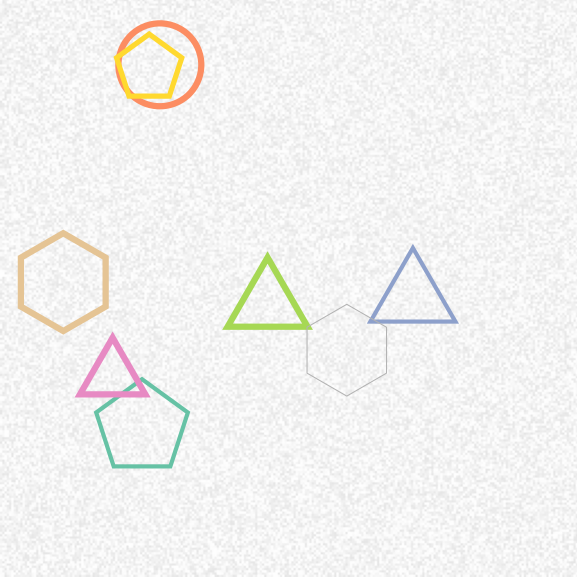[{"shape": "pentagon", "thickness": 2, "radius": 0.42, "center": [0.246, 0.259]}, {"shape": "circle", "thickness": 3, "radius": 0.36, "center": [0.277, 0.887]}, {"shape": "triangle", "thickness": 2, "radius": 0.42, "center": [0.715, 0.485]}, {"shape": "triangle", "thickness": 3, "radius": 0.33, "center": [0.195, 0.349]}, {"shape": "triangle", "thickness": 3, "radius": 0.4, "center": [0.463, 0.473]}, {"shape": "pentagon", "thickness": 2.5, "radius": 0.3, "center": [0.258, 0.881]}, {"shape": "hexagon", "thickness": 3, "radius": 0.42, "center": [0.11, 0.511]}, {"shape": "hexagon", "thickness": 0.5, "radius": 0.4, "center": [0.6, 0.393]}]